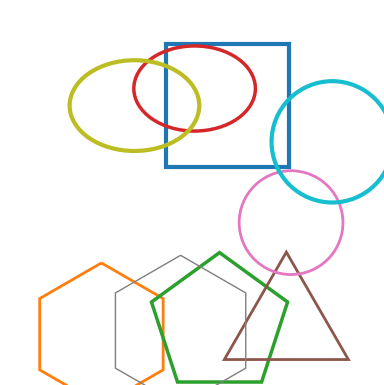[{"shape": "square", "thickness": 3, "radius": 0.8, "center": [0.592, 0.727]}, {"shape": "hexagon", "thickness": 2, "radius": 0.93, "center": [0.263, 0.132]}, {"shape": "pentagon", "thickness": 2.5, "radius": 0.93, "center": [0.57, 0.158]}, {"shape": "oval", "thickness": 2.5, "radius": 0.79, "center": [0.505, 0.77]}, {"shape": "triangle", "thickness": 2, "radius": 0.93, "center": [0.744, 0.159]}, {"shape": "circle", "thickness": 2, "radius": 0.67, "center": [0.756, 0.422]}, {"shape": "hexagon", "thickness": 1, "radius": 0.98, "center": [0.469, 0.141]}, {"shape": "oval", "thickness": 3, "radius": 0.84, "center": [0.349, 0.726]}, {"shape": "circle", "thickness": 3, "radius": 0.79, "center": [0.863, 0.632]}]